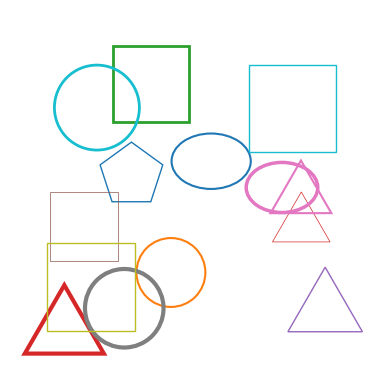[{"shape": "pentagon", "thickness": 1, "radius": 0.43, "center": [0.341, 0.545]}, {"shape": "oval", "thickness": 1.5, "radius": 0.51, "center": [0.548, 0.581]}, {"shape": "circle", "thickness": 1.5, "radius": 0.45, "center": [0.444, 0.292]}, {"shape": "square", "thickness": 2, "radius": 0.49, "center": [0.393, 0.782]}, {"shape": "triangle", "thickness": 0.5, "radius": 0.43, "center": [0.783, 0.415]}, {"shape": "triangle", "thickness": 3, "radius": 0.59, "center": [0.167, 0.141]}, {"shape": "triangle", "thickness": 1, "radius": 0.56, "center": [0.845, 0.194]}, {"shape": "square", "thickness": 0.5, "radius": 0.45, "center": [0.218, 0.412]}, {"shape": "triangle", "thickness": 1.5, "radius": 0.46, "center": [0.782, 0.492]}, {"shape": "oval", "thickness": 2.5, "radius": 0.46, "center": [0.732, 0.513]}, {"shape": "circle", "thickness": 3, "radius": 0.51, "center": [0.323, 0.199]}, {"shape": "square", "thickness": 1, "radius": 0.57, "center": [0.236, 0.254]}, {"shape": "square", "thickness": 1, "radius": 0.56, "center": [0.76, 0.719]}, {"shape": "circle", "thickness": 2, "radius": 0.55, "center": [0.252, 0.721]}]